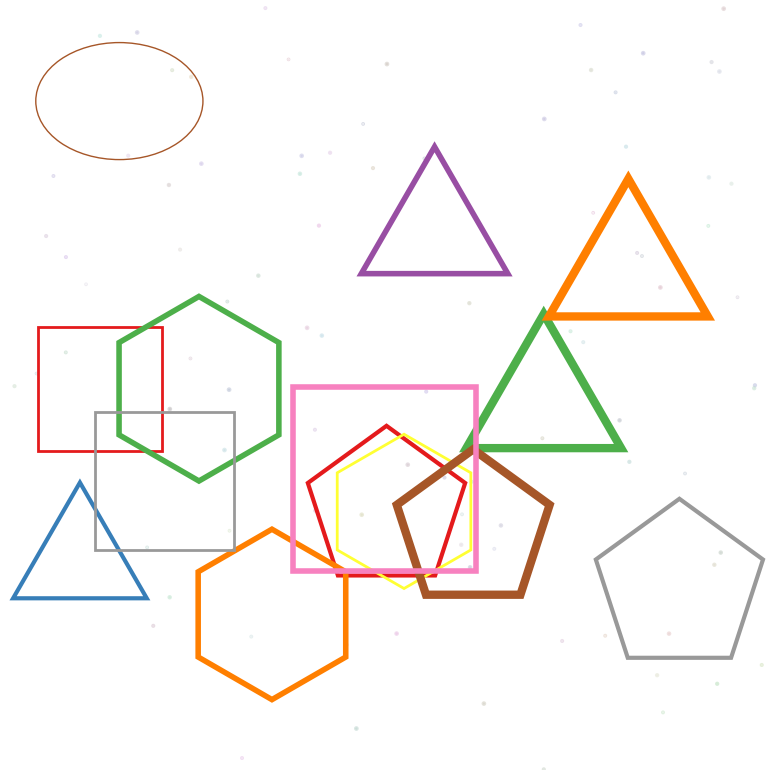[{"shape": "square", "thickness": 1, "radius": 0.4, "center": [0.13, 0.495]}, {"shape": "pentagon", "thickness": 1.5, "radius": 0.54, "center": [0.502, 0.34]}, {"shape": "triangle", "thickness": 1.5, "radius": 0.5, "center": [0.104, 0.273]}, {"shape": "triangle", "thickness": 3, "radius": 0.58, "center": [0.706, 0.476]}, {"shape": "hexagon", "thickness": 2, "radius": 0.6, "center": [0.258, 0.495]}, {"shape": "triangle", "thickness": 2, "radius": 0.55, "center": [0.564, 0.7]}, {"shape": "triangle", "thickness": 3, "radius": 0.6, "center": [0.816, 0.649]}, {"shape": "hexagon", "thickness": 2, "radius": 0.55, "center": [0.353, 0.202]}, {"shape": "hexagon", "thickness": 1, "radius": 0.5, "center": [0.525, 0.336]}, {"shape": "oval", "thickness": 0.5, "radius": 0.54, "center": [0.155, 0.869]}, {"shape": "pentagon", "thickness": 3, "radius": 0.52, "center": [0.615, 0.312]}, {"shape": "square", "thickness": 2, "radius": 0.6, "center": [0.499, 0.378]}, {"shape": "pentagon", "thickness": 1.5, "radius": 0.57, "center": [0.882, 0.238]}, {"shape": "square", "thickness": 1, "radius": 0.45, "center": [0.214, 0.375]}]